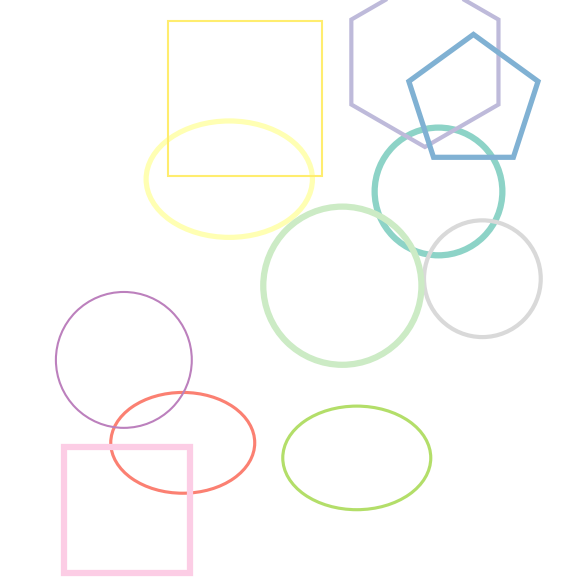[{"shape": "circle", "thickness": 3, "radius": 0.55, "center": [0.759, 0.668]}, {"shape": "oval", "thickness": 2.5, "radius": 0.72, "center": [0.397, 0.689]}, {"shape": "hexagon", "thickness": 2, "radius": 0.74, "center": [0.736, 0.892]}, {"shape": "oval", "thickness": 1.5, "radius": 0.62, "center": [0.316, 0.232]}, {"shape": "pentagon", "thickness": 2.5, "radius": 0.59, "center": [0.82, 0.822]}, {"shape": "oval", "thickness": 1.5, "radius": 0.64, "center": [0.618, 0.206]}, {"shape": "square", "thickness": 3, "radius": 0.55, "center": [0.22, 0.116]}, {"shape": "circle", "thickness": 2, "radius": 0.51, "center": [0.835, 0.517]}, {"shape": "circle", "thickness": 1, "radius": 0.59, "center": [0.214, 0.376]}, {"shape": "circle", "thickness": 3, "radius": 0.68, "center": [0.593, 0.504]}, {"shape": "square", "thickness": 1, "radius": 0.67, "center": [0.424, 0.829]}]